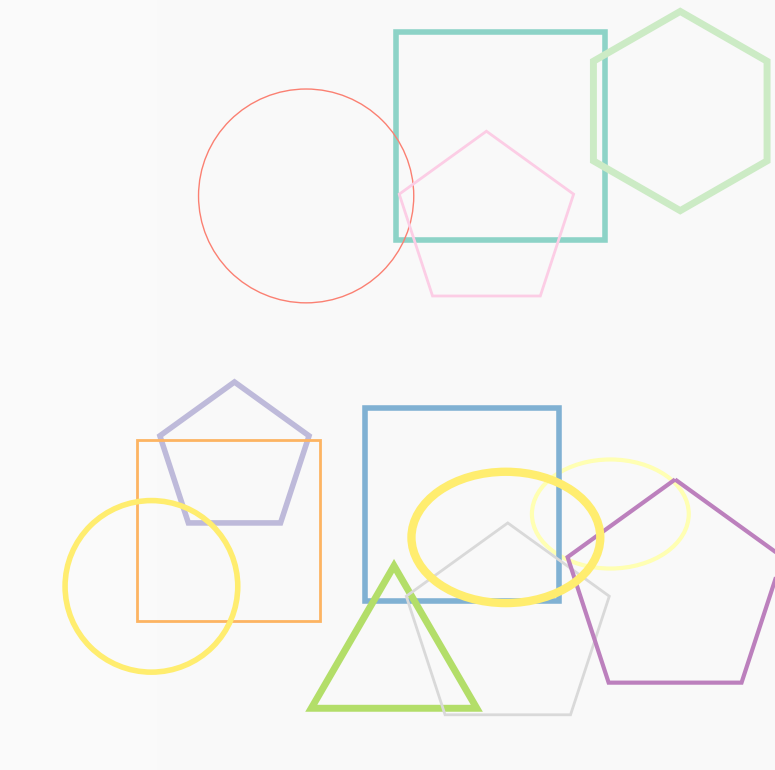[{"shape": "square", "thickness": 2, "radius": 0.67, "center": [0.646, 0.824]}, {"shape": "oval", "thickness": 1.5, "radius": 0.51, "center": [0.788, 0.332]}, {"shape": "pentagon", "thickness": 2, "radius": 0.51, "center": [0.303, 0.403]}, {"shape": "circle", "thickness": 0.5, "radius": 0.69, "center": [0.395, 0.746]}, {"shape": "square", "thickness": 2, "radius": 0.63, "center": [0.597, 0.345]}, {"shape": "square", "thickness": 1, "radius": 0.59, "center": [0.295, 0.311]}, {"shape": "triangle", "thickness": 2.5, "radius": 0.62, "center": [0.508, 0.142]}, {"shape": "pentagon", "thickness": 1, "radius": 0.59, "center": [0.628, 0.711]}, {"shape": "pentagon", "thickness": 1, "radius": 0.69, "center": [0.655, 0.183]}, {"shape": "pentagon", "thickness": 1.5, "radius": 0.73, "center": [0.871, 0.231]}, {"shape": "hexagon", "thickness": 2.5, "radius": 0.65, "center": [0.878, 0.856]}, {"shape": "circle", "thickness": 2, "radius": 0.56, "center": [0.195, 0.238]}, {"shape": "oval", "thickness": 3, "radius": 0.61, "center": [0.653, 0.302]}]